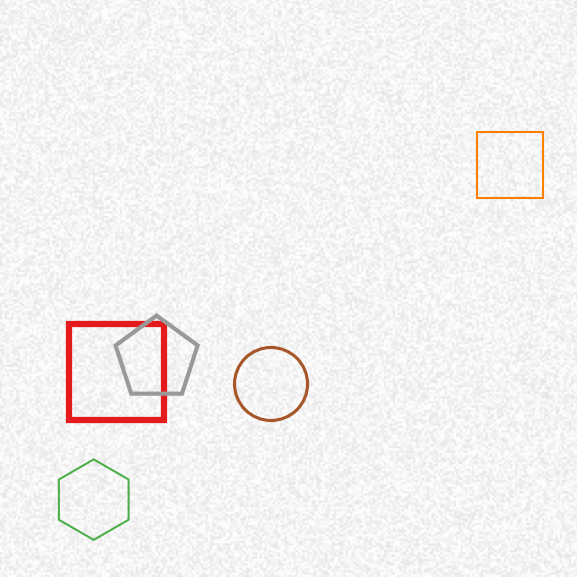[{"shape": "square", "thickness": 3, "radius": 0.41, "center": [0.202, 0.355]}, {"shape": "hexagon", "thickness": 1, "radius": 0.35, "center": [0.162, 0.134]}, {"shape": "square", "thickness": 1, "radius": 0.29, "center": [0.883, 0.714]}, {"shape": "circle", "thickness": 1.5, "radius": 0.32, "center": [0.469, 0.334]}, {"shape": "pentagon", "thickness": 2, "radius": 0.37, "center": [0.271, 0.378]}]